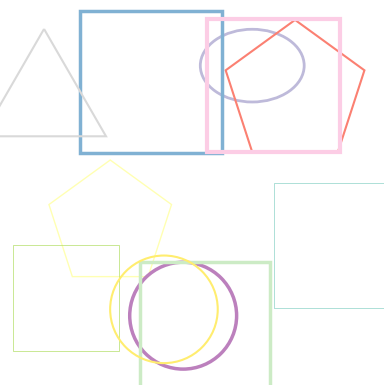[{"shape": "square", "thickness": 0.5, "radius": 0.82, "center": [0.875, 0.362]}, {"shape": "pentagon", "thickness": 1, "radius": 0.84, "center": [0.286, 0.417]}, {"shape": "oval", "thickness": 2, "radius": 0.67, "center": [0.655, 0.83]}, {"shape": "pentagon", "thickness": 1.5, "radius": 0.95, "center": [0.766, 0.759]}, {"shape": "square", "thickness": 2.5, "radius": 0.92, "center": [0.392, 0.787]}, {"shape": "square", "thickness": 0.5, "radius": 0.69, "center": [0.172, 0.225]}, {"shape": "square", "thickness": 3, "radius": 0.86, "center": [0.711, 0.778]}, {"shape": "triangle", "thickness": 1.5, "radius": 0.93, "center": [0.114, 0.739]}, {"shape": "circle", "thickness": 2.5, "radius": 0.69, "center": [0.476, 0.18]}, {"shape": "square", "thickness": 2.5, "radius": 0.85, "center": [0.532, 0.151]}, {"shape": "circle", "thickness": 1.5, "radius": 0.7, "center": [0.426, 0.197]}]